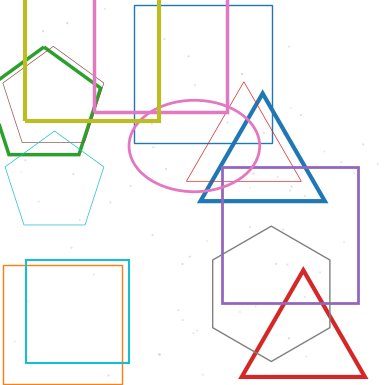[{"shape": "square", "thickness": 1, "radius": 0.9, "center": [0.528, 0.807]}, {"shape": "triangle", "thickness": 3, "radius": 0.93, "center": [0.682, 0.571]}, {"shape": "square", "thickness": 1, "radius": 0.77, "center": [0.163, 0.156]}, {"shape": "pentagon", "thickness": 2.5, "radius": 0.77, "center": [0.114, 0.723]}, {"shape": "triangle", "thickness": 0.5, "radius": 0.86, "center": [0.633, 0.615]}, {"shape": "triangle", "thickness": 3, "radius": 0.92, "center": [0.788, 0.113]}, {"shape": "square", "thickness": 2, "radius": 0.88, "center": [0.753, 0.39]}, {"shape": "pentagon", "thickness": 0.5, "radius": 0.69, "center": [0.139, 0.742]}, {"shape": "oval", "thickness": 2, "radius": 0.85, "center": [0.505, 0.621]}, {"shape": "square", "thickness": 2.5, "radius": 0.86, "center": [0.418, 0.882]}, {"shape": "hexagon", "thickness": 1, "radius": 0.88, "center": [0.705, 0.237]}, {"shape": "square", "thickness": 3, "radius": 0.87, "center": [0.239, 0.859]}, {"shape": "square", "thickness": 1.5, "radius": 0.67, "center": [0.202, 0.192]}, {"shape": "pentagon", "thickness": 0.5, "radius": 0.67, "center": [0.142, 0.525]}]